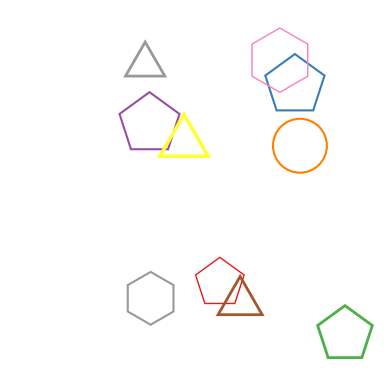[{"shape": "pentagon", "thickness": 1, "radius": 0.33, "center": [0.571, 0.265]}, {"shape": "pentagon", "thickness": 1.5, "radius": 0.4, "center": [0.766, 0.779]}, {"shape": "pentagon", "thickness": 2, "radius": 0.37, "center": [0.896, 0.132]}, {"shape": "pentagon", "thickness": 1.5, "radius": 0.41, "center": [0.388, 0.679]}, {"shape": "circle", "thickness": 1.5, "radius": 0.35, "center": [0.779, 0.621]}, {"shape": "triangle", "thickness": 2.5, "radius": 0.36, "center": [0.478, 0.63]}, {"shape": "triangle", "thickness": 2, "radius": 0.33, "center": [0.624, 0.216]}, {"shape": "hexagon", "thickness": 1, "radius": 0.42, "center": [0.727, 0.844]}, {"shape": "hexagon", "thickness": 1.5, "radius": 0.34, "center": [0.391, 0.225]}, {"shape": "triangle", "thickness": 2, "radius": 0.29, "center": [0.377, 0.832]}]